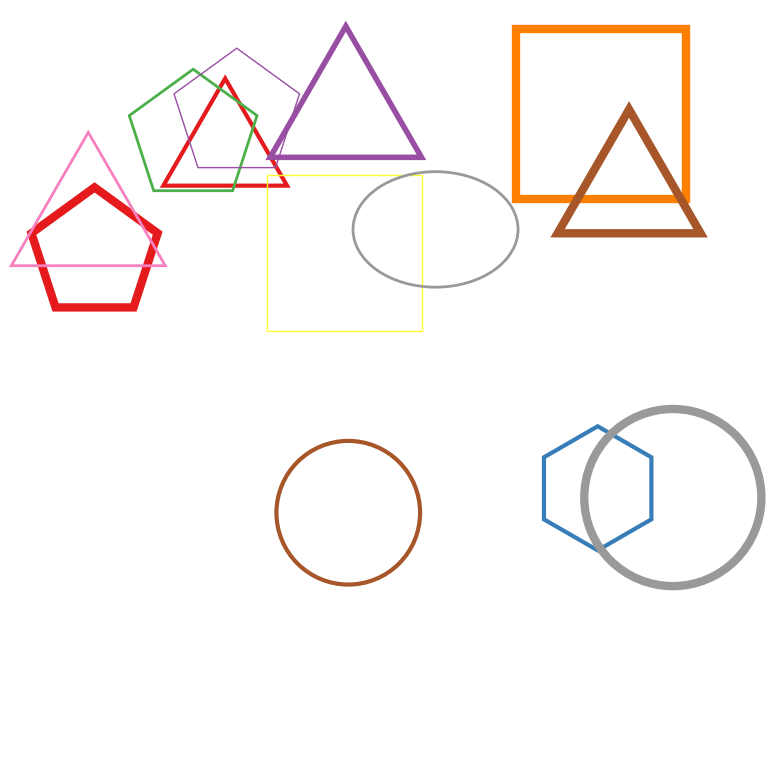[{"shape": "triangle", "thickness": 1.5, "radius": 0.46, "center": [0.292, 0.805]}, {"shape": "pentagon", "thickness": 3, "radius": 0.43, "center": [0.123, 0.67]}, {"shape": "hexagon", "thickness": 1.5, "radius": 0.4, "center": [0.776, 0.366]}, {"shape": "pentagon", "thickness": 1, "radius": 0.44, "center": [0.251, 0.823]}, {"shape": "pentagon", "thickness": 0.5, "radius": 0.43, "center": [0.307, 0.852]}, {"shape": "triangle", "thickness": 2, "radius": 0.57, "center": [0.449, 0.852]}, {"shape": "square", "thickness": 3, "radius": 0.55, "center": [0.78, 0.852]}, {"shape": "square", "thickness": 0.5, "radius": 0.5, "center": [0.447, 0.671]}, {"shape": "triangle", "thickness": 3, "radius": 0.54, "center": [0.817, 0.751]}, {"shape": "circle", "thickness": 1.5, "radius": 0.47, "center": [0.452, 0.334]}, {"shape": "triangle", "thickness": 1, "radius": 0.58, "center": [0.115, 0.713]}, {"shape": "oval", "thickness": 1, "radius": 0.54, "center": [0.566, 0.702]}, {"shape": "circle", "thickness": 3, "radius": 0.58, "center": [0.874, 0.354]}]